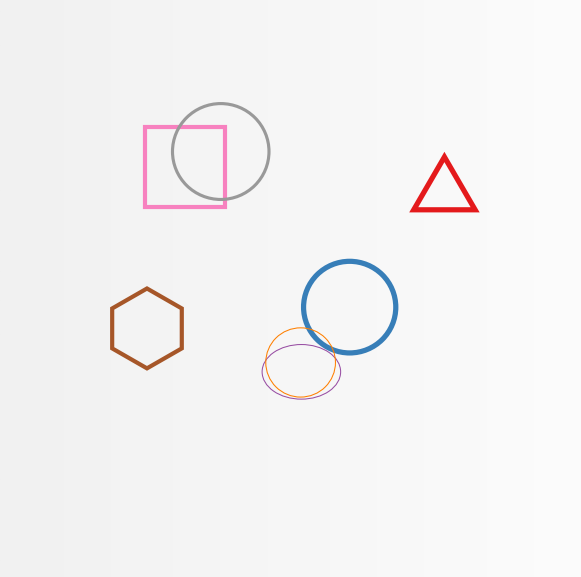[{"shape": "triangle", "thickness": 2.5, "radius": 0.3, "center": [0.765, 0.666]}, {"shape": "circle", "thickness": 2.5, "radius": 0.4, "center": [0.602, 0.467]}, {"shape": "oval", "thickness": 0.5, "radius": 0.34, "center": [0.518, 0.355]}, {"shape": "circle", "thickness": 0.5, "radius": 0.3, "center": [0.517, 0.372]}, {"shape": "hexagon", "thickness": 2, "radius": 0.35, "center": [0.253, 0.43]}, {"shape": "square", "thickness": 2, "radius": 0.35, "center": [0.318, 0.71]}, {"shape": "circle", "thickness": 1.5, "radius": 0.42, "center": [0.38, 0.737]}]